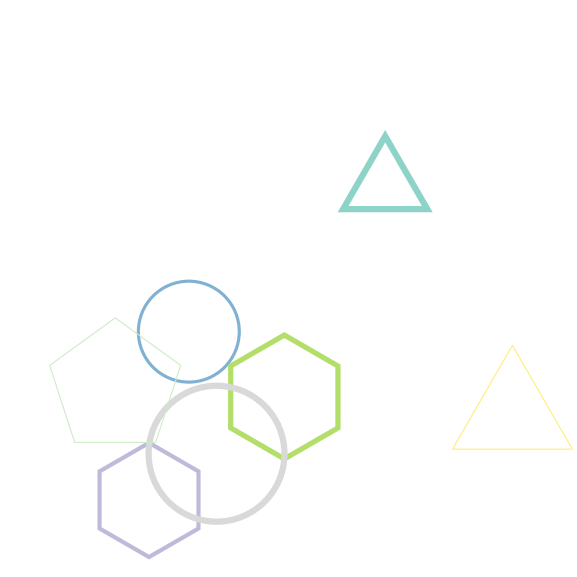[{"shape": "triangle", "thickness": 3, "radius": 0.42, "center": [0.667, 0.679]}, {"shape": "hexagon", "thickness": 2, "radius": 0.49, "center": [0.258, 0.133]}, {"shape": "circle", "thickness": 1.5, "radius": 0.44, "center": [0.327, 0.425]}, {"shape": "hexagon", "thickness": 2.5, "radius": 0.54, "center": [0.492, 0.312]}, {"shape": "circle", "thickness": 3, "radius": 0.59, "center": [0.375, 0.213]}, {"shape": "pentagon", "thickness": 0.5, "radius": 0.6, "center": [0.199, 0.33]}, {"shape": "triangle", "thickness": 0.5, "radius": 0.6, "center": [0.887, 0.281]}]